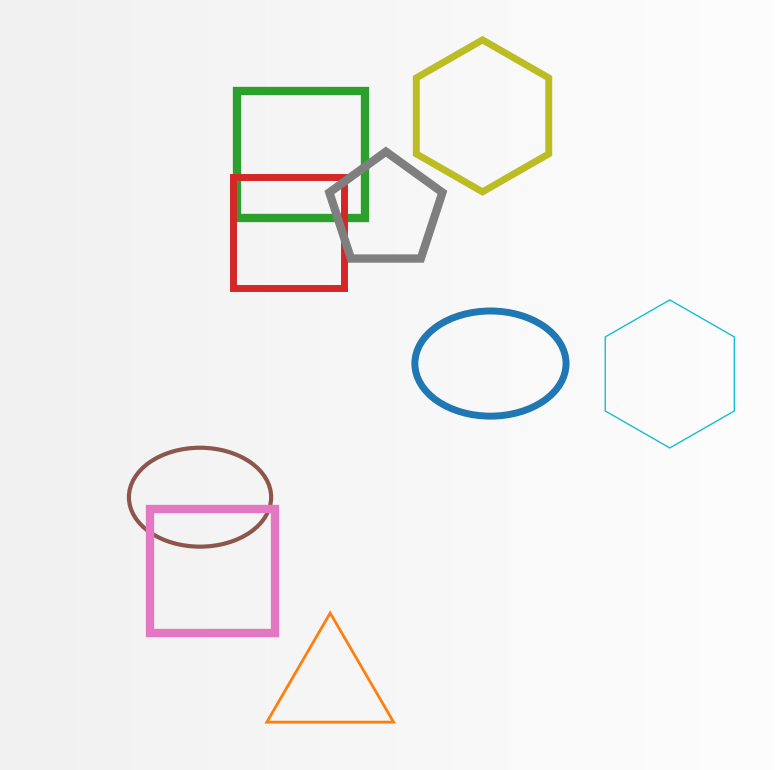[{"shape": "oval", "thickness": 2.5, "radius": 0.49, "center": [0.633, 0.528]}, {"shape": "triangle", "thickness": 1, "radius": 0.47, "center": [0.426, 0.109]}, {"shape": "square", "thickness": 3, "radius": 0.41, "center": [0.388, 0.8]}, {"shape": "square", "thickness": 2.5, "radius": 0.36, "center": [0.373, 0.698]}, {"shape": "oval", "thickness": 1.5, "radius": 0.46, "center": [0.258, 0.354]}, {"shape": "square", "thickness": 3, "radius": 0.4, "center": [0.274, 0.258]}, {"shape": "pentagon", "thickness": 3, "radius": 0.38, "center": [0.498, 0.726]}, {"shape": "hexagon", "thickness": 2.5, "radius": 0.49, "center": [0.623, 0.849]}, {"shape": "hexagon", "thickness": 0.5, "radius": 0.48, "center": [0.864, 0.514]}]